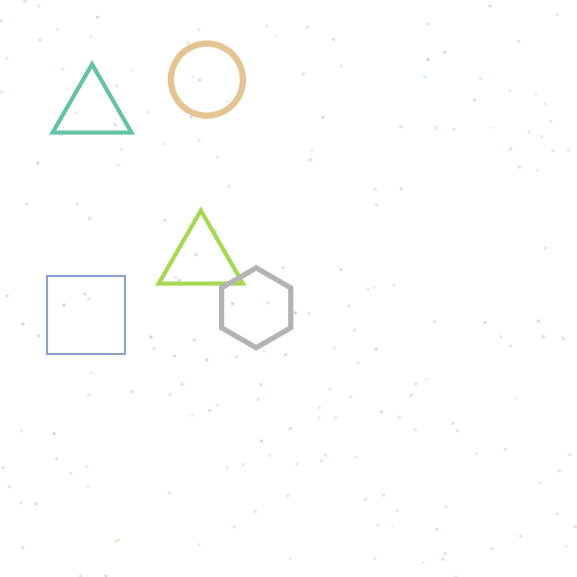[{"shape": "triangle", "thickness": 2, "radius": 0.39, "center": [0.159, 0.809]}, {"shape": "square", "thickness": 1, "radius": 0.34, "center": [0.149, 0.454]}, {"shape": "triangle", "thickness": 2, "radius": 0.42, "center": [0.348, 0.55]}, {"shape": "circle", "thickness": 3, "radius": 0.31, "center": [0.358, 0.861]}, {"shape": "hexagon", "thickness": 2.5, "radius": 0.35, "center": [0.444, 0.466]}]